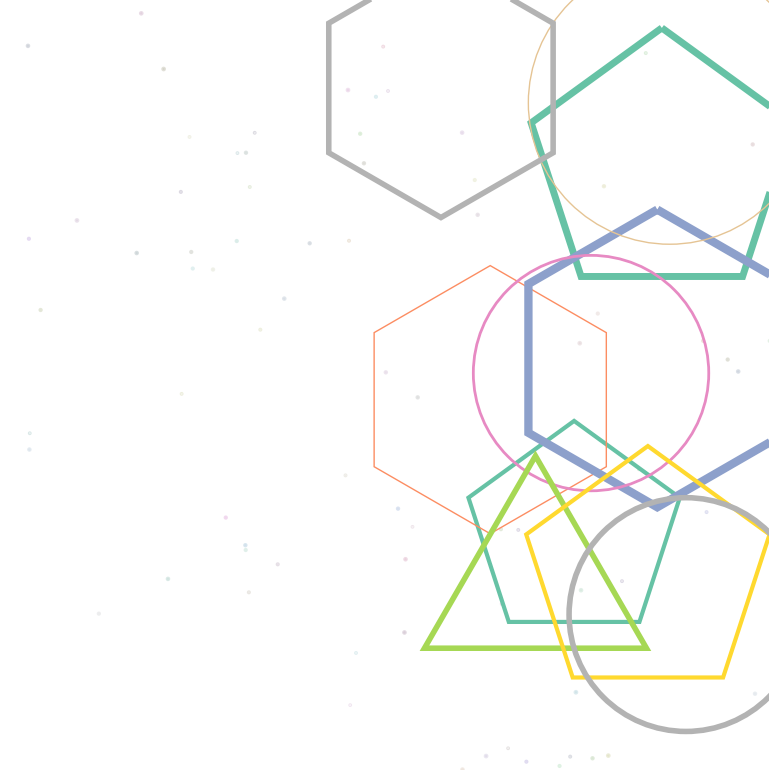[{"shape": "pentagon", "thickness": 2.5, "radius": 0.89, "center": [0.86, 0.785]}, {"shape": "pentagon", "thickness": 1.5, "radius": 0.72, "center": [0.746, 0.309]}, {"shape": "hexagon", "thickness": 0.5, "radius": 0.87, "center": [0.637, 0.481]}, {"shape": "hexagon", "thickness": 3, "radius": 0.97, "center": [0.854, 0.535]}, {"shape": "circle", "thickness": 1, "radius": 0.76, "center": [0.768, 0.515]}, {"shape": "triangle", "thickness": 2, "radius": 0.83, "center": [0.695, 0.241]}, {"shape": "pentagon", "thickness": 1.5, "radius": 0.83, "center": [0.841, 0.255]}, {"shape": "circle", "thickness": 0.5, "radius": 0.92, "center": [0.87, 0.866]}, {"shape": "circle", "thickness": 2, "radius": 0.76, "center": [0.891, 0.202]}, {"shape": "hexagon", "thickness": 2, "radius": 0.84, "center": [0.573, 0.886]}]